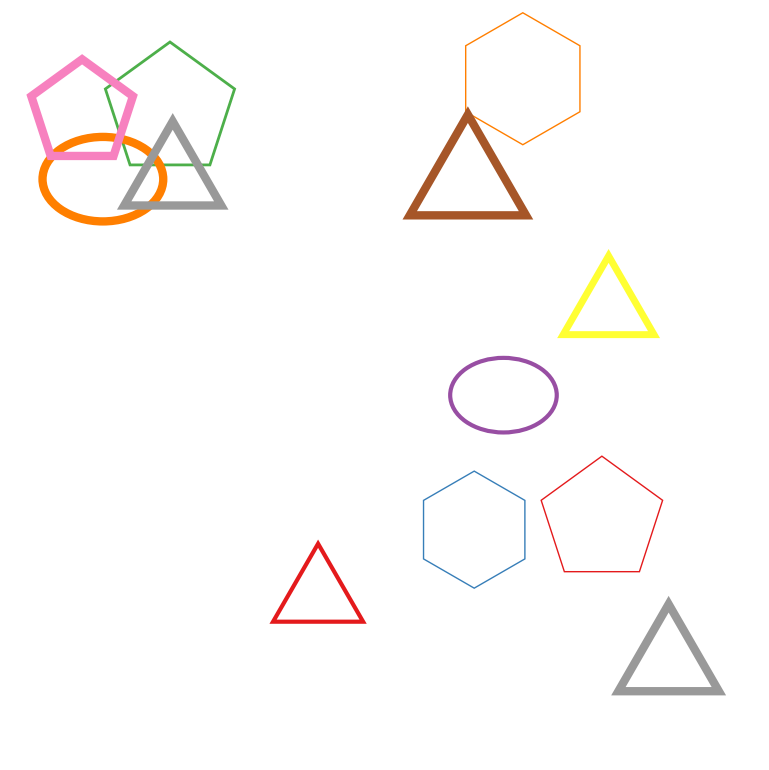[{"shape": "triangle", "thickness": 1.5, "radius": 0.34, "center": [0.413, 0.226]}, {"shape": "pentagon", "thickness": 0.5, "radius": 0.41, "center": [0.782, 0.325]}, {"shape": "hexagon", "thickness": 0.5, "radius": 0.38, "center": [0.616, 0.312]}, {"shape": "pentagon", "thickness": 1, "radius": 0.44, "center": [0.221, 0.857]}, {"shape": "oval", "thickness": 1.5, "radius": 0.35, "center": [0.654, 0.487]}, {"shape": "hexagon", "thickness": 0.5, "radius": 0.43, "center": [0.679, 0.898]}, {"shape": "oval", "thickness": 3, "radius": 0.39, "center": [0.134, 0.767]}, {"shape": "triangle", "thickness": 2.5, "radius": 0.34, "center": [0.79, 0.599]}, {"shape": "triangle", "thickness": 3, "radius": 0.44, "center": [0.608, 0.764]}, {"shape": "pentagon", "thickness": 3, "radius": 0.35, "center": [0.107, 0.854]}, {"shape": "triangle", "thickness": 3, "radius": 0.38, "center": [0.868, 0.14]}, {"shape": "triangle", "thickness": 3, "radius": 0.36, "center": [0.224, 0.77]}]